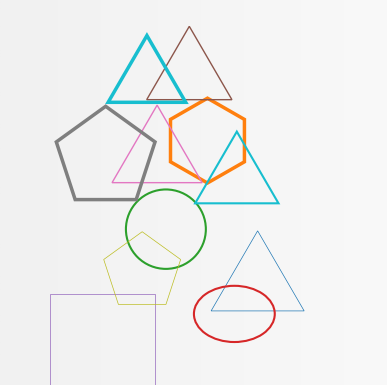[{"shape": "triangle", "thickness": 0.5, "radius": 0.69, "center": [0.665, 0.262]}, {"shape": "hexagon", "thickness": 2.5, "radius": 0.55, "center": [0.535, 0.635]}, {"shape": "circle", "thickness": 1.5, "radius": 0.52, "center": [0.428, 0.405]}, {"shape": "oval", "thickness": 1.5, "radius": 0.52, "center": [0.605, 0.185]}, {"shape": "square", "thickness": 0.5, "radius": 0.68, "center": [0.266, 0.101]}, {"shape": "triangle", "thickness": 1, "radius": 0.63, "center": [0.489, 0.805]}, {"shape": "triangle", "thickness": 1, "radius": 0.67, "center": [0.405, 0.593]}, {"shape": "pentagon", "thickness": 2.5, "radius": 0.67, "center": [0.273, 0.59]}, {"shape": "pentagon", "thickness": 0.5, "radius": 0.52, "center": [0.367, 0.294]}, {"shape": "triangle", "thickness": 1.5, "radius": 0.62, "center": [0.611, 0.534]}, {"shape": "triangle", "thickness": 2.5, "radius": 0.58, "center": [0.379, 0.792]}]